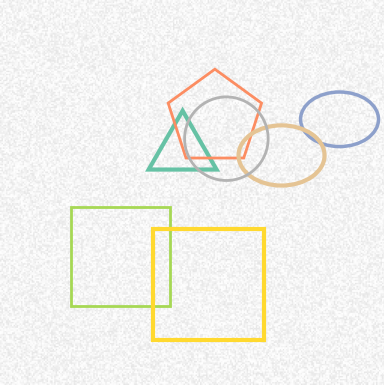[{"shape": "triangle", "thickness": 3, "radius": 0.51, "center": [0.474, 0.611]}, {"shape": "pentagon", "thickness": 2, "radius": 0.64, "center": [0.558, 0.693]}, {"shape": "oval", "thickness": 2.5, "radius": 0.51, "center": [0.882, 0.69]}, {"shape": "square", "thickness": 2, "radius": 0.64, "center": [0.314, 0.333]}, {"shape": "square", "thickness": 3, "radius": 0.72, "center": [0.541, 0.262]}, {"shape": "oval", "thickness": 3, "radius": 0.56, "center": [0.731, 0.596]}, {"shape": "circle", "thickness": 2, "radius": 0.54, "center": [0.588, 0.64]}]